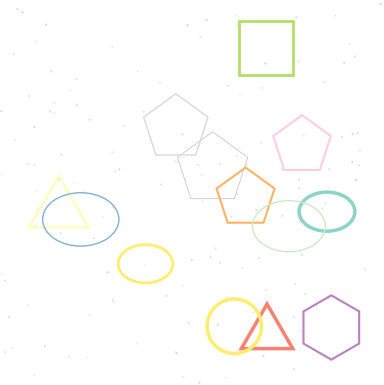[{"shape": "oval", "thickness": 2.5, "radius": 0.36, "center": [0.849, 0.45]}, {"shape": "triangle", "thickness": 1.5, "radius": 0.45, "center": [0.153, 0.454]}, {"shape": "pentagon", "thickness": 0.5, "radius": 0.48, "center": [0.552, 0.562]}, {"shape": "triangle", "thickness": 2.5, "radius": 0.39, "center": [0.694, 0.133]}, {"shape": "oval", "thickness": 1, "radius": 0.5, "center": [0.21, 0.43]}, {"shape": "pentagon", "thickness": 1.5, "radius": 0.4, "center": [0.638, 0.486]}, {"shape": "square", "thickness": 2, "radius": 0.35, "center": [0.691, 0.875]}, {"shape": "pentagon", "thickness": 1.5, "radius": 0.39, "center": [0.785, 0.622]}, {"shape": "pentagon", "thickness": 1, "radius": 0.44, "center": [0.457, 0.668]}, {"shape": "hexagon", "thickness": 1.5, "radius": 0.42, "center": [0.861, 0.149]}, {"shape": "oval", "thickness": 1, "radius": 0.47, "center": [0.75, 0.412]}, {"shape": "circle", "thickness": 2.5, "radius": 0.35, "center": [0.609, 0.153]}, {"shape": "oval", "thickness": 2, "radius": 0.36, "center": [0.378, 0.315]}]